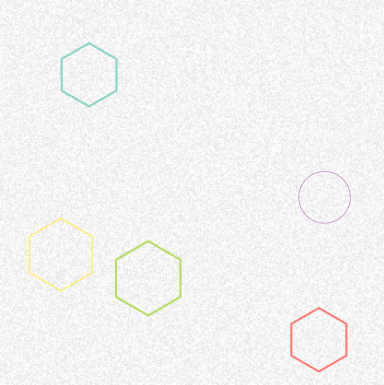[{"shape": "hexagon", "thickness": 1.5, "radius": 0.41, "center": [0.231, 0.806]}, {"shape": "hexagon", "thickness": 1.5, "radius": 0.41, "center": [0.828, 0.118]}, {"shape": "hexagon", "thickness": 1.5, "radius": 0.48, "center": [0.385, 0.277]}, {"shape": "circle", "thickness": 0.5, "radius": 0.34, "center": [0.843, 0.487]}, {"shape": "hexagon", "thickness": 1, "radius": 0.47, "center": [0.158, 0.339]}]